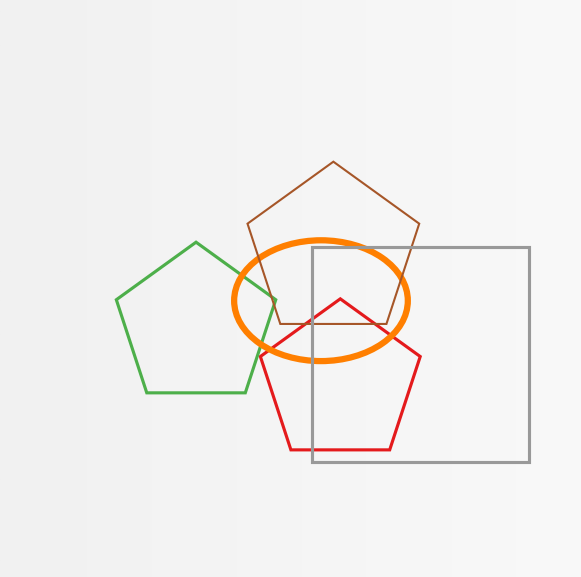[{"shape": "pentagon", "thickness": 1.5, "radius": 0.72, "center": [0.585, 0.337]}, {"shape": "pentagon", "thickness": 1.5, "radius": 0.72, "center": [0.337, 0.436]}, {"shape": "oval", "thickness": 3, "radius": 0.75, "center": [0.552, 0.478]}, {"shape": "pentagon", "thickness": 1, "radius": 0.78, "center": [0.574, 0.564]}, {"shape": "square", "thickness": 1.5, "radius": 0.93, "center": [0.724, 0.385]}]